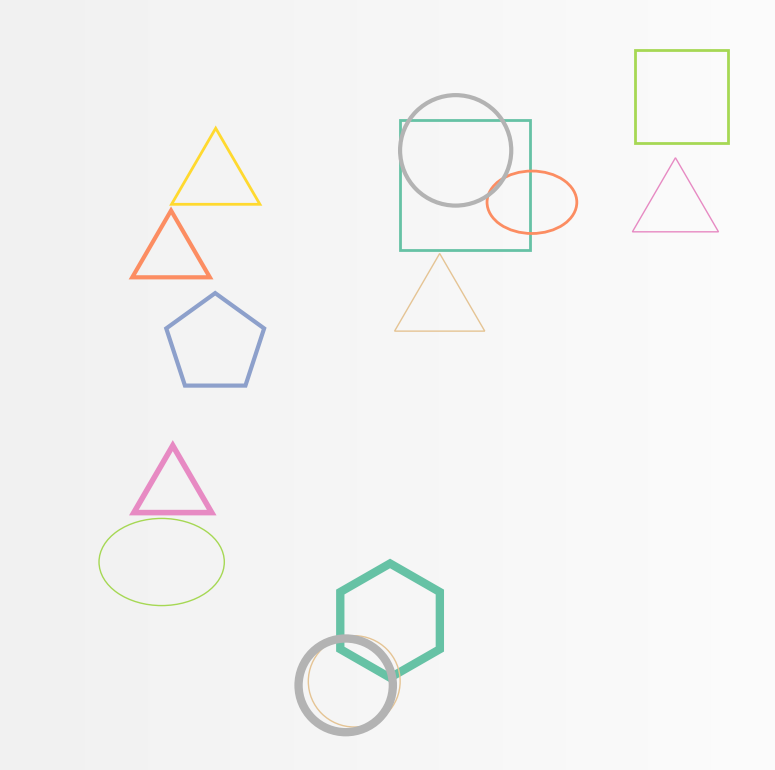[{"shape": "hexagon", "thickness": 3, "radius": 0.37, "center": [0.503, 0.194]}, {"shape": "square", "thickness": 1, "radius": 0.42, "center": [0.599, 0.76]}, {"shape": "triangle", "thickness": 1.5, "radius": 0.29, "center": [0.221, 0.669]}, {"shape": "oval", "thickness": 1, "radius": 0.29, "center": [0.686, 0.737]}, {"shape": "pentagon", "thickness": 1.5, "radius": 0.33, "center": [0.278, 0.553]}, {"shape": "triangle", "thickness": 0.5, "radius": 0.32, "center": [0.872, 0.731]}, {"shape": "triangle", "thickness": 2, "radius": 0.29, "center": [0.223, 0.363]}, {"shape": "square", "thickness": 1, "radius": 0.3, "center": [0.88, 0.874]}, {"shape": "oval", "thickness": 0.5, "radius": 0.4, "center": [0.209, 0.27]}, {"shape": "triangle", "thickness": 1, "radius": 0.33, "center": [0.278, 0.768]}, {"shape": "triangle", "thickness": 0.5, "radius": 0.34, "center": [0.567, 0.604]}, {"shape": "circle", "thickness": 0.5, "radius": 0.3, "center": [0.457, 0.115]}, {"shape": "circle", "thickness": 1.5, "radius": 0.36, "center": [0.588, 0.805]}, {"shape": "circle", "thickness": 3, "radius": 0.3, "center": [0.446, 0.11]}]